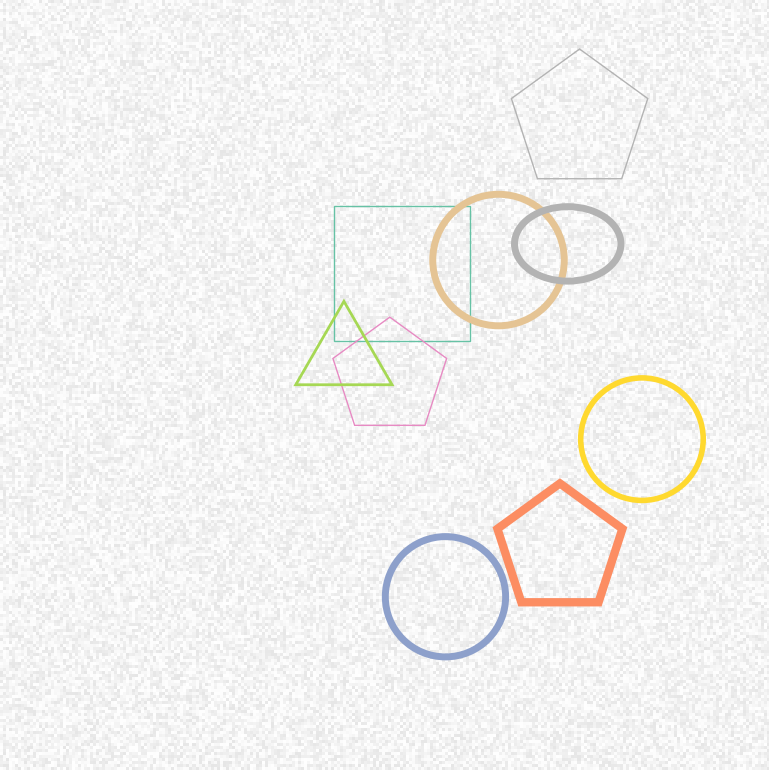[{"shape": "square", "thickness": 0.5, "radius": 0.44, "center": [0.522, 0.645]}, {"shape": "pentagon", "thickness": 3, "radius": 0.43, "center": [0.727, 0.287]}, {"shape": "circle", "thickness": 2.5, "radius": 0.39, "center": [0.579, 0.225]}, {"shape": "pentagon", "thickness": 0.5, "radius": 0.39, "center": [0.506, 0.51]}, {"shape": "triangle", "thickness": 1, "radius": 0.36, "center": [0.447, 0.536]}, {"shape": "circle", "thickness": 2, "radius": 0.4, "center": [0.834, 0.43]}, {"shape": "circle", "thickness": 2.5, "radius": 0.43, "center": [0.647, 0.662]}, {"shape": "oval", "thickness": 2.5, "radius": 0.35, "center": [0.737, 0.683]}, {"shape": "pentagon", "thickness": 0.5, "radius": 0.47, "center": [0.753, 0.843]}]